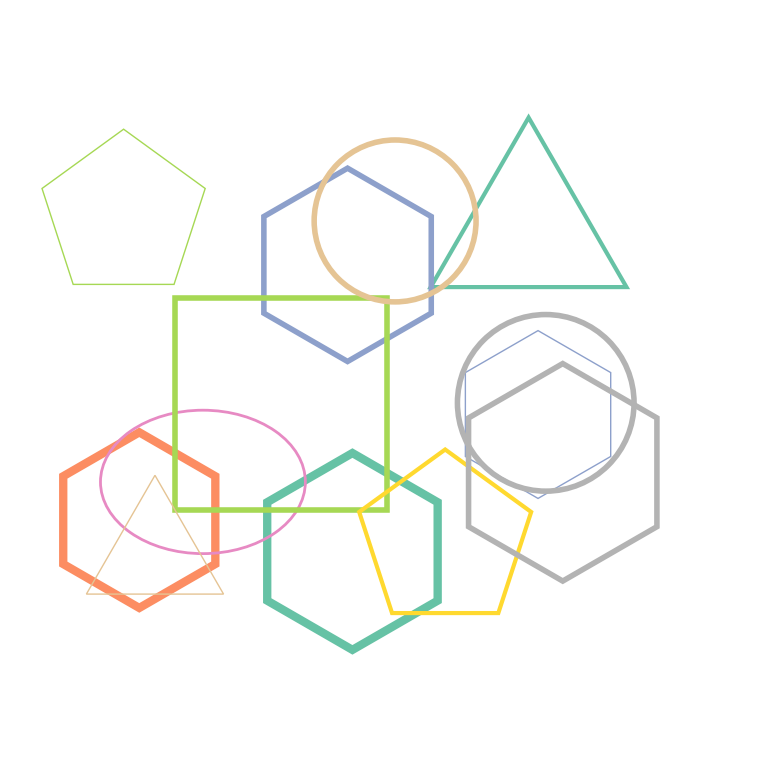[{"shape": "triangle", "thickness": 1.5, "radius": 0.73, "center": [0.686, 0.701]}, {"shape": "hexagon", "thickness": 3, "radius": 0.64, "center": [0.458, 0.284]}, {"shape": "hexagon", "thickness": 3, "radius": 0.57, "center": [0.181, 0.325]}, {"shape": "hexagon", "thickness": 0.5, "radius": 0.54, "center": [0.699, 0.462]}, {"shape": "hexagon", "thickness": 2, "radius": 0.63, "center": [0.451, 0.656]}, {"shape": "oval", "thickness": 1, "radius": 0.67, "center": [0.264, 0.374]}, {"shape": "pentagon", "thickness": 0.5, "radius": 0.56, "center": [0.161, 0.721]}, {"shape": "square", "thickness": 2, "radius": 0.69, "center": [0.365, 0.475]}, {"shape": "pentagon", "thickness": 1.5, "radius": 0.59, "center": [0.578, 0.299]}, {"shape": "triangle", "thickness": 0.5, "radius": 0.51, "center": [0.201, 0.28]}, {"shape": "circle", "thickness": 2, "radius": 0.53, "center": [0.513, 0.713]}, {"shape": "circle", "thickness": 2, "radius": 0.57, "center": [0.709, 0.477]}, {"shape": "hexagon", "thickness": 2, "radius": 0.71, "center": [0.731, 0.387]}]